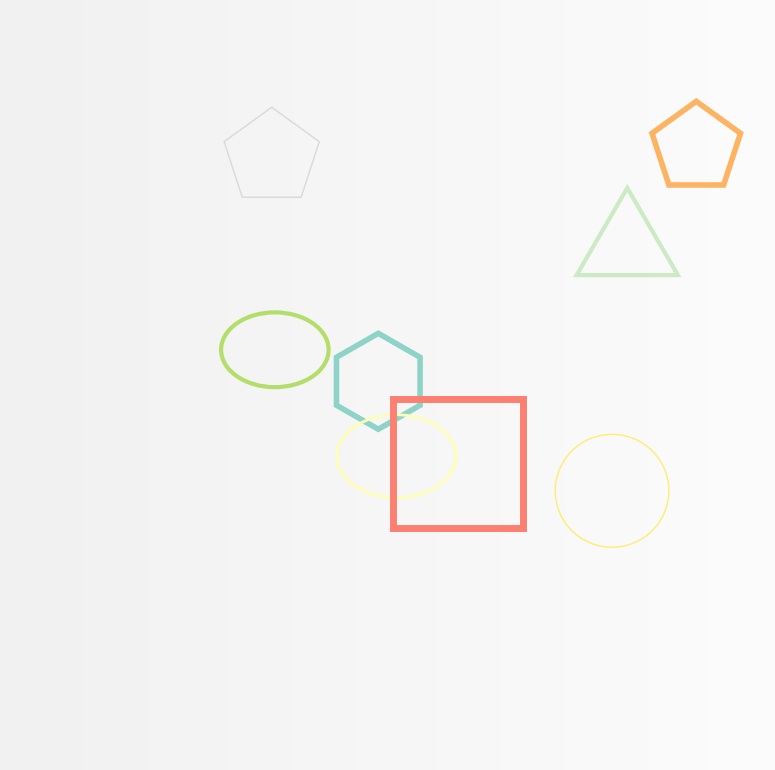[{"shape": "hexagon", "thickness": 2, "radius": 0.31, "center": [0.488, 0.505]}, {"shape": "oval", "thickness": 1, "radius": 0.38, "center": [0.511, 0.408]}, {"shape": "square", "thickness": 2.5, "radius": 0.42, "center": [0.591, 0.399]}, {"shape": "pentagon", "thickness": 2, "radius": 0.3, "center": [0.898, 0.808]}, {"shape": "oval", "thickness": 1.5, "radius": 0.35, "center": [0.355, 0.546]}, {"shape": "pentagon", "thickness": 0.5, "radius": 0.32, "center": [0.351, 0.796]}, {"shape": "triangle", "thickness": 1.5, "radius": 0.38, "center": [0.809, 0.68]}, {"shape": "circle", "thickness": 0.5, "radius": 0.37, "center": [0.79, 0.363]}]